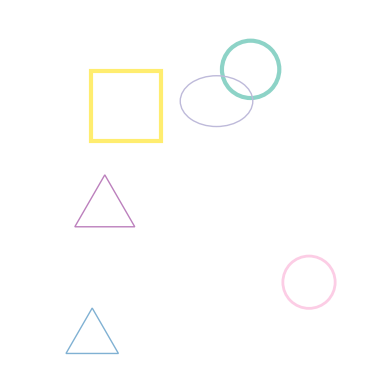[{"shape": "circle", "thickness": 3, "radius": 0.37, "center": [0.651, 0.82]}, {"shape": "oval", "thickness": 1, "radius": 0.47, "center": [0.562, 0.737]}, {"shape": "triangle", "thickness": 1, "radius": 0.39, "center": [0.239, 0.121]}, {"shape": "circle", "thickness": 2, "radius": 0.34, "center": [0.803, 0.267]}, {"shape": "triangle", "thickness": 1, "radius": 0.45, "center": [0.272, 0.456]}, {"shape": "square", "thickness": 3, "radius": 0.45, "center": [0.327, 0.725]}]